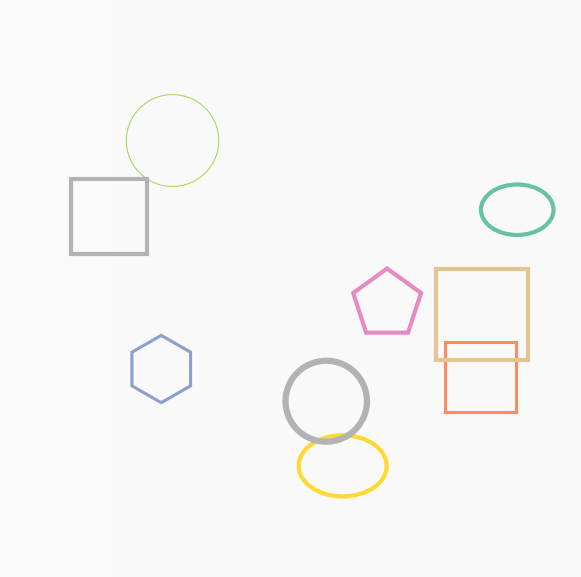[{"shape": "oval", "thickness": 2, "radius": 0.31, "center": [0.89, 0.636]}, {"shape": "square", "thickness": 1.5, "radius": 0.3, "center": [0.827, 0.346]}, {"shape": "hexagon", "thickness": 1.5, "radius": 0.29, "center": [0.277, 0.36]}, {"shape": "pentagon", "thickness": 2, "radius": 0.31, "center": [0.666, 0.473]}, {"shape": "circle", "thickness": 0.5, "radius": 0.4, "center": [0.297, 0.756]}, {"shape": "oval", "thickness": 2, "radius": 0.38, "center": [0.59, 0.192]}, {"shape": "square", "thickness": 2, "radius": 0.4, "center": [0.829, 0.455]}, {"shape": "circle", "thickness": 3, "radius": 0.35, "center": [0.561, 0.304]}, {"shape": "square", "thickness": 2, "radius": 0.33, "center": [0.188, 0.624]}]